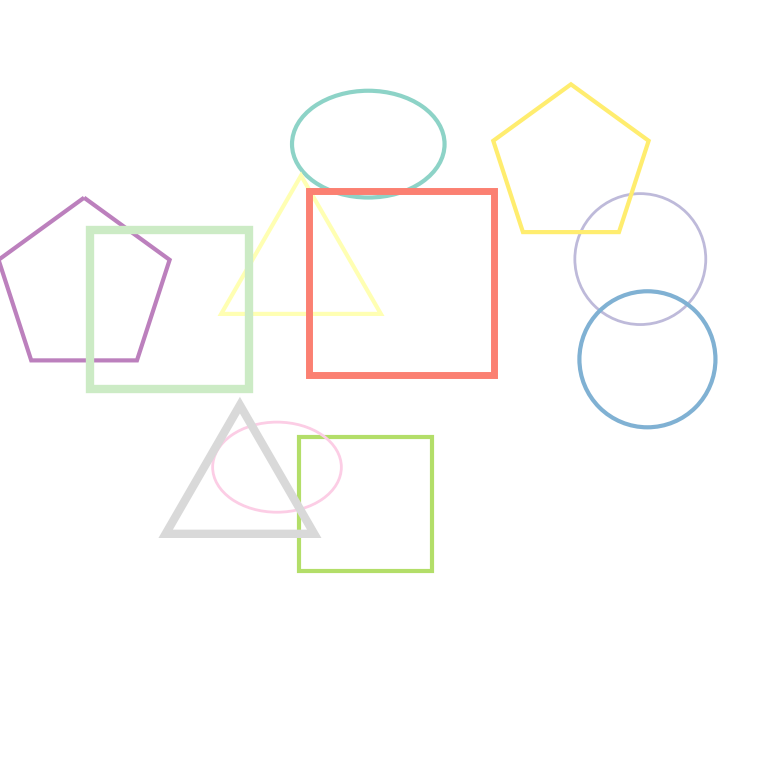[{"shape": "oval", "thickness": 1.5, "radius": 0.5, "center": [0.478, 0.813]}, {"shape": "triangle", "thickness": 1.5, "radius": 0.6, "center": [0.391, 0.652]}, {"shape": "circle", "thickness": 1, "radius": 0.43, "center": [0.832, 0.664]}, {"shape": "square", "thickness": 2.5, "radius": 0.6, "center": [0.521, 0.632]}, {"shape": "circle", "thickness": 1.5, "radius": 0.44, "center": [0.841, 0.533]}, {"shape": "square", "thickness": 1.5, "radius": 0.43, "center": [0.475, 0.345]}, {"shape": "oval", "thickness": 1, "radius": 0.42, "center": [0.36, 0.393]}, {"shape": "triangle", "thickness": 3, "radius": 0.56, "center": [0.312, 0.362]}, {"shape": "pentagon", "thickness": 1.5, "radius": 0.58, "center": [0.109, 0.626]}, {"shape": "square", "thickness": 3, "radius": 0.52, "center": [0.22, 0.598]}, {"shape": "pentagon", "thickness": 1.5, "radius": 0.53, "center": [0.741, 0.784]}]